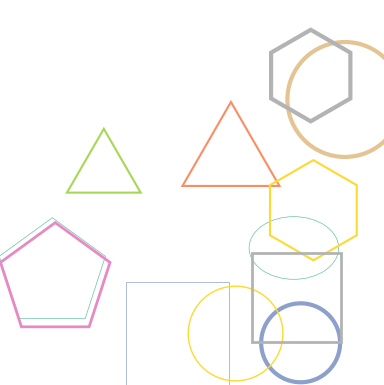[{"shape": "oval", "thickness": 0.5, "radius": 0.58, "center": [0.763, 0.356]}, {"shape": "pentagon", "thickness": 0.5, "radius": 0.72, "center": [0.136, 0.29]}, {"shape": "triangle", "thickness": 1.5, "radius": 0.73, "center": [0.6, 0.59]}, {"shape": "square", "thickness": 0.5, "radius": 0.67, "center": [0.461, 0.132]}, {"shape": "circle", "thickness": 3, "radius": 0.51, "center": [0.781, 0.11]}, {"shape": "pentagon", "thickness": 2, "radius": 0.75, "center": [0.144, 0.272]}, {"shape": "triangle", "thickness": 1.5, "radius": 0.55, "center": [0.27, 0.555]}, {"shape": "circle", "thickness": 1, "radius": 0.61, "center": [0.612, 0.134]}, {"shape": "hexagon", "thickness": 1.5, "radius": 0.65, "center": [0.814, 0.454]}, {"shape": "circle", "thickness": 3, "radius": 0.75, "center": [0.896, 0.742]}, {"shape": "square", "thickness": 2, "radius": 0.58, "center": [0.77, 0.228]}, {"shape": "hexagon", "thickness": 3, "radius": 0.59, "center": [0.807, 0.804]}]